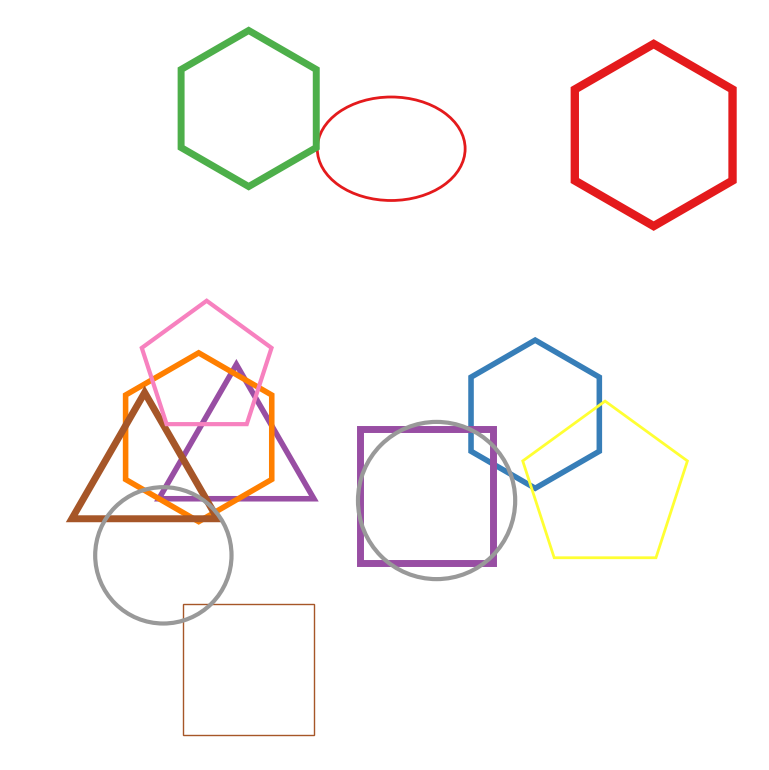[{"shape": "hexagon", "thickness": 3, "radius": 0.59, "center": [0.849, 0.825]}, {"shape": "oval", "thickness": 1, "radius": 0.48, "center": [0.508, 0.807]}, {"shape": "hexagon", "thickness": 2, "radius": 0.48, "center": [0.695, 0.462]}, {"shape": "hexagon", "thickness": 2.5, "radius": 0.51, "center": [0.323, 0.859]}, {"shape": "triangle", "thickness": 2, "radius": 0.58, "center": [0.307, 0.41]}, {"shape": "square", "thickness": 2.5, "radius": 0.43, "center": [0.554, 0.356]}, {"shape": "hexagon", "thickness": 2, "radius": 0.55, "center": [0.258, 0.432]}, {"shape": "pentagon", "thickness": 1, "radius": 0.56, "center": [0.786, 0.367]}, {"shape": "square", "thickness": 0.5, "radius": 0.43, "center": [0.323, 0.13]}, {"shape": "triangle", "thickness": 2.5, "radius": 0.55, "center": [0.188, 0.381]}, {"shape": "pentagon", "thickness": 1.5, "radius": 0.44, "center": [0.268, 0.521]}, {"shape": "circle", "thickness": 1.5, "radius": 0.51, "center": [0.567, 0.35]}, {"shape": "circle", "thickness": 1.5, "radius": 0.44, "center": [0.212, 0.279]}]